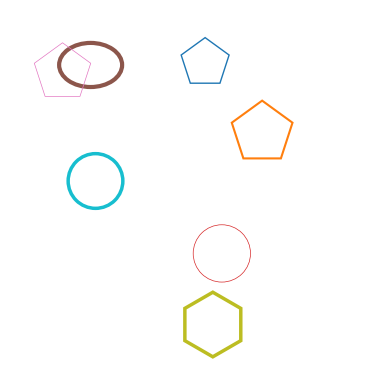[{"shape": "pentagon", "thickness": 1, "radius": 0.33, "center": [0.533, 0.837]}, {"shape": "pentagon", "thickness": 1.5, "radius": 0.41, "center": [0.681, 0.656]}, {"shape": "circle", "thickness": 0.5, "radius": 0.37, "center": [0.576, 0.342]}, {"shape": "oval", "thickness": 3, "radius": 0.41, "center": [0.235, 0.831]}, {"shape": "pentagon", "thickness": 0.5, "radius": 0.39, "center": [0.162, 0.812]}, {"shape": "hexagon", "thickness": 2.5, "radius": 0.42, "center": [0.553, 0.157]}, {"shape": "circle", "thickness": 2.5, "radius": 0.36, "center": [0.248, 0.53]}]